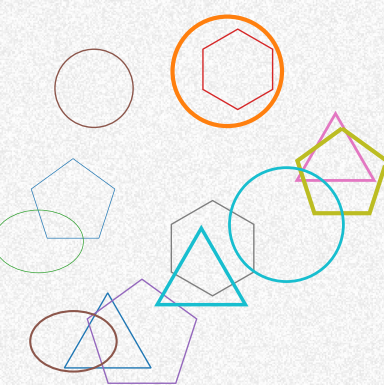[{"shape": "triangle", "thickness": 1, "radius": 0.65, "center": [0.28, 0.109]}, {"shape": "pentagon", "thickness": 0.5, "radius": 0.57, "center": [0.19, 0.474]}, {"shape": "circle", "thickness": 3, "radius": 0.71, "center": [0.59, 0.815]}, {"shape": "oval", "thickness": 0.5, "radius": 0.58, "center": [0.1, 0.373]}, {"shape": "hexagon", "thickness": 1, "radius": 0.52, "center": [0.618, 0.82]}, {"shape": "pentagon", "thickness": 1, "radius": 0.75, "center": [0.369, 0.125]}, {"shape": "circle", "thickness": 1, "radius": 0.51, "center": [0.244, 0.771]}, {"shape": "oval", "thickness": 1.5, "radius": 0.56, "center": [0.191, 0.113]}, {"shape": "triangle", "thickness": 2, "radius": 0.58, "center": [0.871, 0.589]}, {"shape": "hexagon", "thickness": 1, "radius": 0.62, "center": [0.552, 0.355]}, {"shape": "pentagon", "thickness": 3, "radius": 0.61, "center": [0.888, 0.545]}, {"shape": "triangle", "thickness": 2.5, "radius": 0.66, "center": [0.523, 0.275]}, {"shape": "circle", "thickness": 2, "radius": 0.74, "center": [0.744, 0.417]}]